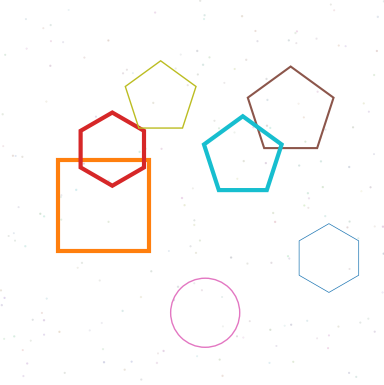[{"shape": "hexagon", "thickness": 0.5, "radius": 0.45, "center": [0.854, 0.33]}, {"shape": "square", "thickness": 3, "radius": 0.59, "center": [0.269, 0.466]}, {"shape": "hexagon", "thickness": 3, "radius": 0.48, "center": [0.292, 0.613]}, {"shape": "pentagon", "thickness": 1.5, "radius": 0.59, "center": [0.755, 0.71]}, {"shape": "circle", "thickness": 1, "radius": 0.45, "center": [0.533, 0.188]}, {"shape": "pentagon", "thickness": 1, "radius": 0.48, "center": [0.417, 0.745]}, {"shape": "pentagon", "thickness": 3, "radius": 0.53, "center": [0.631, 0.592]}]